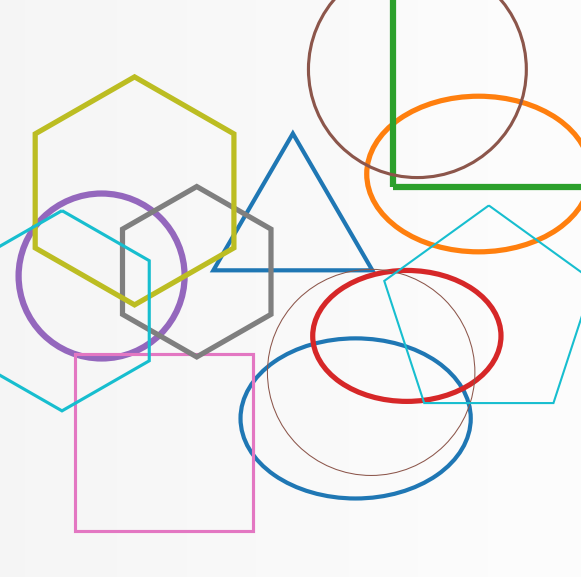[{"shape": "triangle", "thickness": 2, "radius": 0.79, "center": [0.504, 0.61]}, {"shape": "oval", "thickness": 2, "radius": 0.99, "center": [0.612, 0.275]}, {"shape": "oval", "thickness": 2.5, "radius": 0.96, "center": [0.823, 0.698]}, {"shape": "square", "thickness": 3, "radius": 0.82, "center": [0.841, 0.841]}, {"shape": "oval", "thickness": 2.5, "radius": 0.81, "center": [0.7, 0.417]}, {"shape": "circle", "thickness": 3, "radius": 0.71, "center": [0.175, 0.521]}, {"shape": "circle", "thickness": 0.5, "radius": 0.89, "center": [0.639, 0.354]}, {"shape": "circle", "thickness": 1.5, "radius": 0.94, "center": [0.718, 0.879]}, {"shape": "square", "thickness": 1.5, "radius": 0.76, "center": [0.283, 0.233]}, {"shape": "hexagon", "thickness": 2.5, "radius": 0.74, "center": [0.338, 0.529]}, {"shape": "hexagon", "thickness": 2.5, "radius": 0.99, "center": [0.231, 0.669]}, {"shape": "pentagon", "thickness": 1, "radius": 0.95, "center": [0.841, 0.454]}, {"shape": "hexagon", "thickness": 1.5, "radius": 0.87, "center": [0.107, 0.461]}]